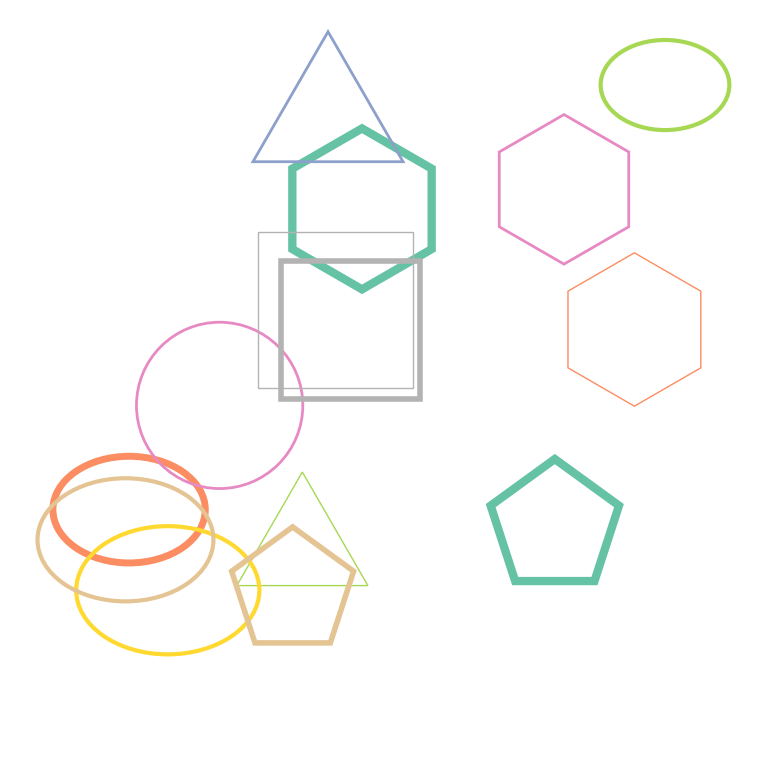[{"shape": "pentagon", "thickness": 3, "radius": 0.44, "center": [0.721, 0.316]}, {"shape": "hexagon", "thickness": 3, "radius": 0.52, "center": [0.47, 0.729]}, {"shape": "oval", "thickness": 2.5, "radius": 0.49, "center": [0.168, 0.338]}, {"shape": "hexagon", "thickness": 0.5, "radius": 0.5, "center": [0.824, 0.572]}, {"shape": "triangle", "thickness": 1, "radius": 0.56, "center": [0.426, 0.846]}, {"shape": "circle", "thickness": 1, "radius": 0.54, "center": [0.285, 0.474]}, {"shape": "hexagon", "thickness": 1, "radius": 0.49, "center": [0.732, 0.754]}, {"shape": "oval", "thickness": 1.5, "radius": 0.42, "center": [0.864, 0.89]}, {"shape": "triangle", "thickness": 0.5, "radius": 0.49, "center": [0.393, 0.289]}, {"shape": "oval", "thickness": 1.5, "radius": 0.59, "center": [0.218, 0.233]}, {"shape": "pentagon", "thickness": 2, "radius": 0.42, "center": [0.38, 0.232]}, {"shape": "oval", "thickness": 1.5, "radius": 0.57, "center": [0.163, 0.299]}, {"shape": "square", "thickness": 0.5, "radius": 0.51, "center": [0.436, 0.597]}, {"shape": "square", "thickness": 2, "radius": 0.45, "center": [0.455, 0.571]}]